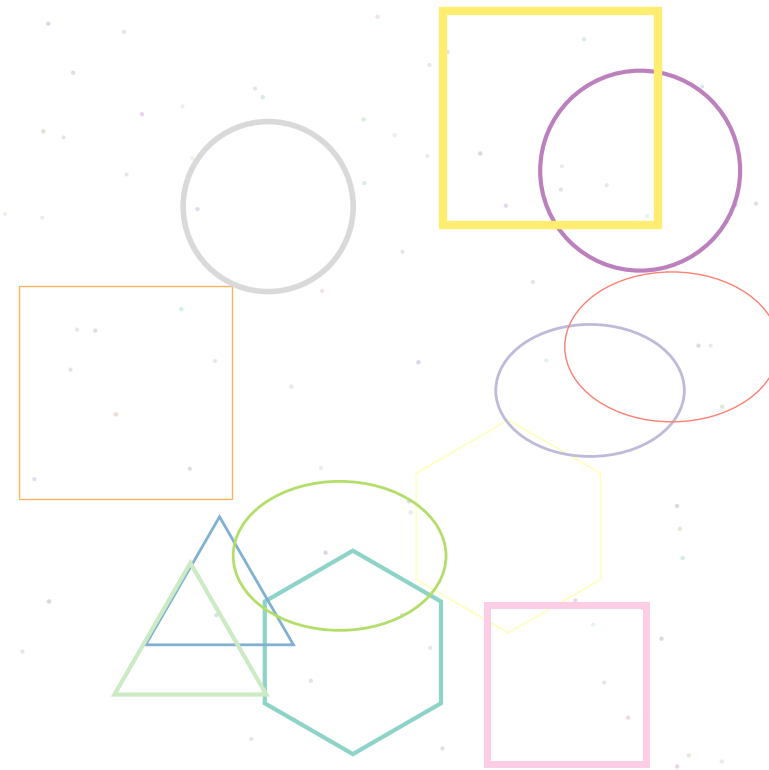[{"shape": "hexagon", "thickness": 1.5, "radius": 0.66, "center": [0.458, 0.153]}, {"shape": "hexagon", "thickness": 0.5, "radius": 0.69, "center": [0.66, 0.316]}, {"shape": "oval", "thickness": 1, "radius": 0.61, "center": [0.766, 0.493]}, {"shape": "oval", "thickness": 0.5, "radius": 0.7, "center": [0.873, 0.549]}, {"shape": "triangle", "thickness": 1, "radius": 0.55, "center": [0.285, 0.218]}, {"shape": "square", "thickness": 0.5, "radius": 0.69, "center": [0.163, 0.49]}, {"shape": "oval", "thickness": 1, "radius": 0.69, "center": [0.441, 0.278]}, {"shape": "square", "thickness": 2.5, "radius": 0.52, "center": [0.736, 0.111]}, {"shape": "circle", "thickness": 2, "radius": 0.55, "center": [0.348, 0.732]}, {"shape": "circle", "thickness": 1.5, "radius": 0.65, "center": [0.831, 0.778]}, {"shape": "triangle", "thickness": 1.5, "radius": 0.57, "center": [0.247, 0.155]}, {"shape": "square", "thickness": 3, "radius": 0.7, "center": [0.715, 0.847]}]